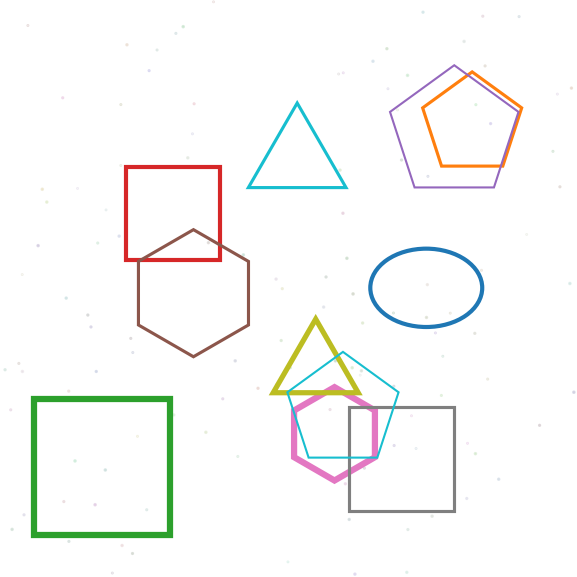[{"shape": "oval", "thickness": 2, "radius": 0.48, "center": [0.738, 0.501]}, {"shape": "pentagon", "thickness": 1.5, "radius": 0.45, "center": [0.818, 0.784]}, {"shape": "square", "thickness": 3, "radius": 0.59, "center": [0.176, 0.19]}, {"shape": "square", "thickness": 2, "radius": 0.4, "center": [0.3, 0.629]}, {"shape": "pentagon", "thickness": 1, "radius": 0.58, "center": [0.787, 0.769]}, {"shape": "hexagon", "thickness": 1.5, "radius": 0.55, "center": [0.335, 0.491]}, {"shape": "hexagon", "thickness": 3, "radius": 0.4, "center": [0.579, 0.248]}, {"shape": "square", "thickness": 1.5, "radius": 0.45, "center": [0.695, 0.204]}, {"shape": "triangle", "thickness": 2.5, "radius": 0.42, "center": [0.547, 0.362]}, {"shape": "pentagon", "thickness": 1, "radius": 0.51, "center": [0.594, 0.289]}, {"shape": "triangle", "thickness": 1.5, "radius": 0.49, "center": [0.515, 0.723]}]